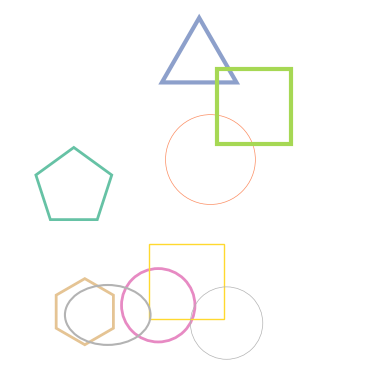[{"shape": "pentagon", "thickness": 2, "radius": 0.52, "center": [0.192, 0.513]}, {"shape": "circle", "thickness": 0.5, "radius": 0.58, "center": [0.547, 0.586]}, {"shape": "triangle", "thickness": 3, "radius": 0.56, "center": [0.517, 0.842]}, {"shape": "circle", "thickness": 2, "radius": 0.48, "center": [0.411, 0.207]}, {"shape": "square", "thickness": 3, "radius": 0.48, "center": [0.66, 0.723]}, {"shape": "square", "thickness": 1, "radius": 0.49, "center": [0.485, 0.268]}, {"shape": "hexagon", "thickness": 2, "radius": 0.43, "center": [0.22, 0.19]}, {"shape": "circle", "thickness": 0.5, "radius": 0.47, "center": [0.588, 0.161]}, {"shape": "oval", "thickness": 1.5, "radius": 0.56, "center": [0.28, 0.182]}]